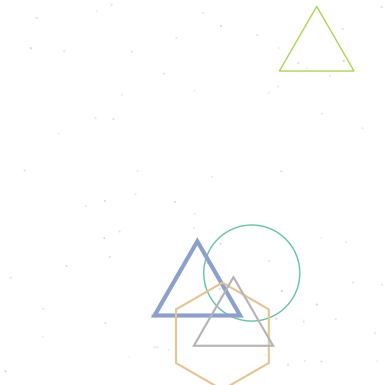[{"shape": "circle", "thickness": 1, "radius": 0.62, "center": [0.654, 0.291]}, {"shape": "triangle", "thickness": 3, "radius": 0.64, "center": [0.513, 0.245]}, {"shape": "triangle", "thickness": 1, "radius": 0.56, "center": [0.823, 0.871]}, {"shape": "hexagon", "thickness": 1.5, "radius": 0.7, "center": [0.578, 0.127]}, {"shape": "triangle", "thickness": 1.5, "radius": 0.59, "center": [0.606, 0.161]}]